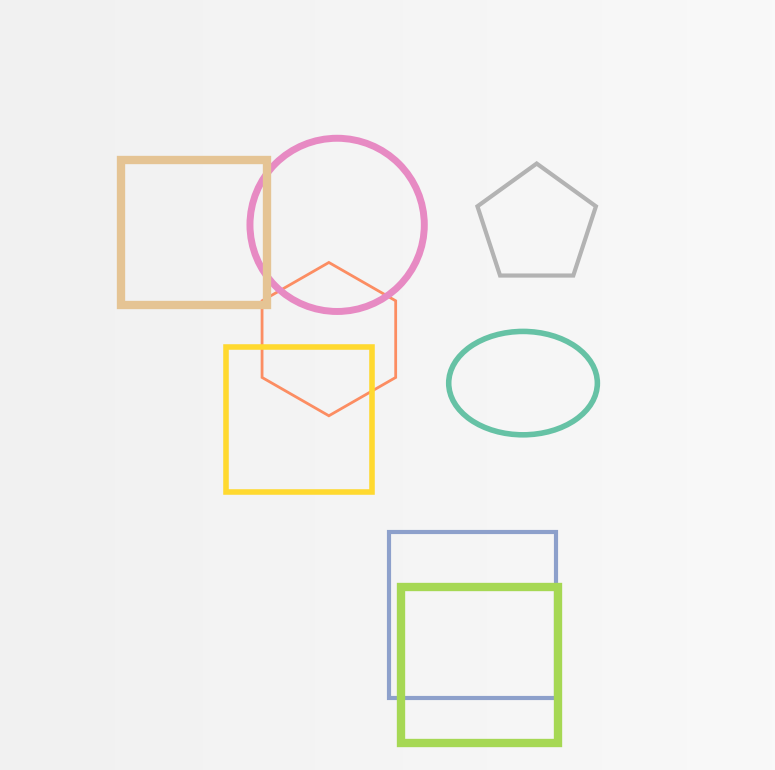[{"shape": "oval", "thickness": 2, "radius": 0.48, "center": [0.675, 0.502]}, {"shape": "hexagon", "thickness": 1, "radius": 0.5, "center": [0.424, 0.56]}, {"shape": "square", "thickness": 1.5, "radius": 0.54, "center": [0.61, 0.201]}, {"shape": "circle", "thickness": 2.5, "radius": 0.56, "center": [0.435, 0.708]}, {"shape": "square", "thickness": 3, "radius": 0.51, "center": [0.619, 0.136]}, {"shape": "square", "thickness": 2, "radius": 0.47, "center": [0.386, 0.455]}, {"shape": "square", "thickness": 3, "radius": 0.47, "center": [0.251, 0.698]}, {"shape": "pentagon", "thickness": 1.5, "radius": 0.4, "center": [0.692, 0.707]}]